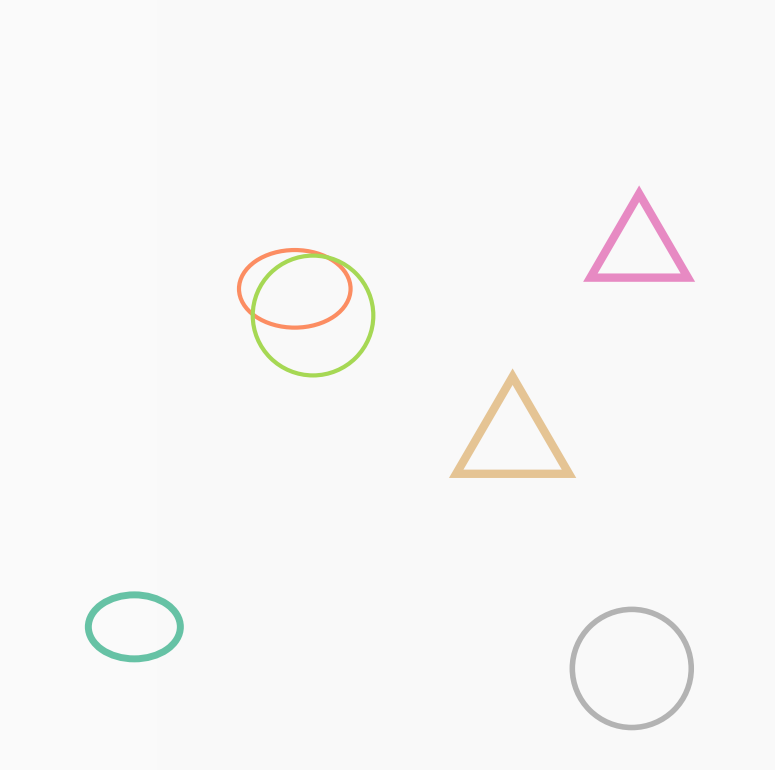[{"shape": "oval", "thickness": 2.5, "radius": 0.3, "center": [0.173, 0.186]}, {"shape": "oval", "thickness": 1.5, "radius": 0.36, "center": [0.38, 0.625]}, {"shape": "triangle", "thickness": 3, "radius": 0.36, "center": [0.825, 0.676]}, {"shape": "circle", "thickness": 1.5, "radius": 0.39, "center": [0.404, 0.59]}, {"shape": "triangle", "thickness": 3, "radius": 0.42, "center": [0.661, 0.427]}, {"shape": "circle", "thickness": 2, "radius": 0.38, "center": [0.815, 0.132]}]